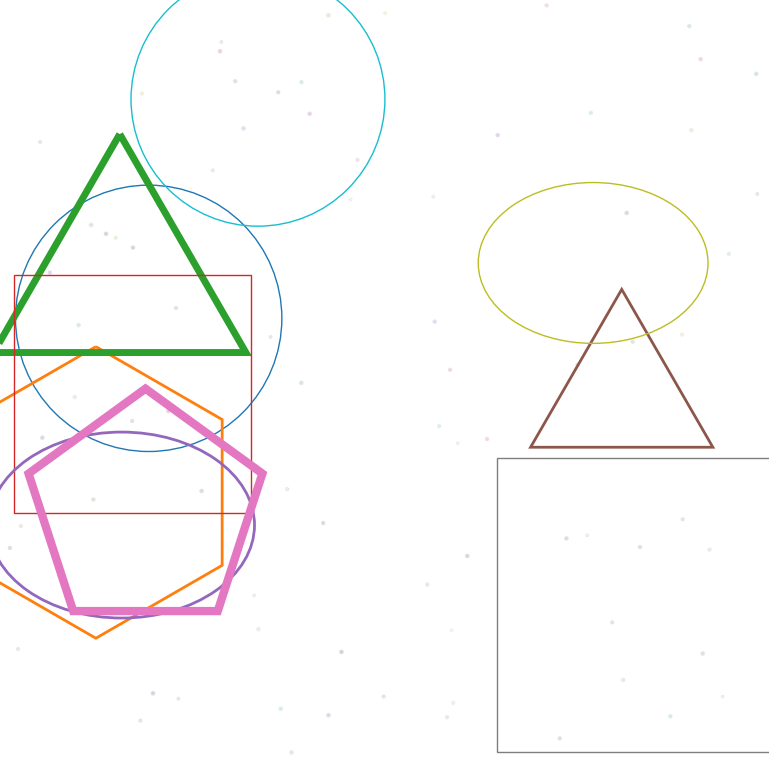[{"shape": "circle", "thickness": 0.5, "radius": 0.86, "center": [0.193, 0.587]}, {"shape": "hexagon", "thickness": 1, "radius": 0.95, "center": [0.125, 0.36]}, {"shape": "triangle", "thickness": 2.5, "radius": 0.95, "center": [0.156, 0.637]}, {"shape": "square", "thickness": 0.5, "radius": 0.77, "center": [0.172, 0.488]}, {"shape": "oval", "thickness": 1, "radius": 0.86, "center": [0.158, 0.318]}, {"shape": "triangle", "thickness": 1, "radius": 0.68, "center": [0.807, 0.488]}, {"shape": "pentagon", "thickness": 3, "radius": 0.8, "center": [0.189, 0.336]}, {"shape": "square", "thickness": 0.5, "radius": 0.95, "center": [0.836, 0.214]}, {"shape": "oval", "thickness": 0.5, "radius": 0.75, "center": [0.77, 0.659]}, {"shape": "circle", "thickness": 0.5, "radius": 0.82, "center": [0.335, 0.871]}]